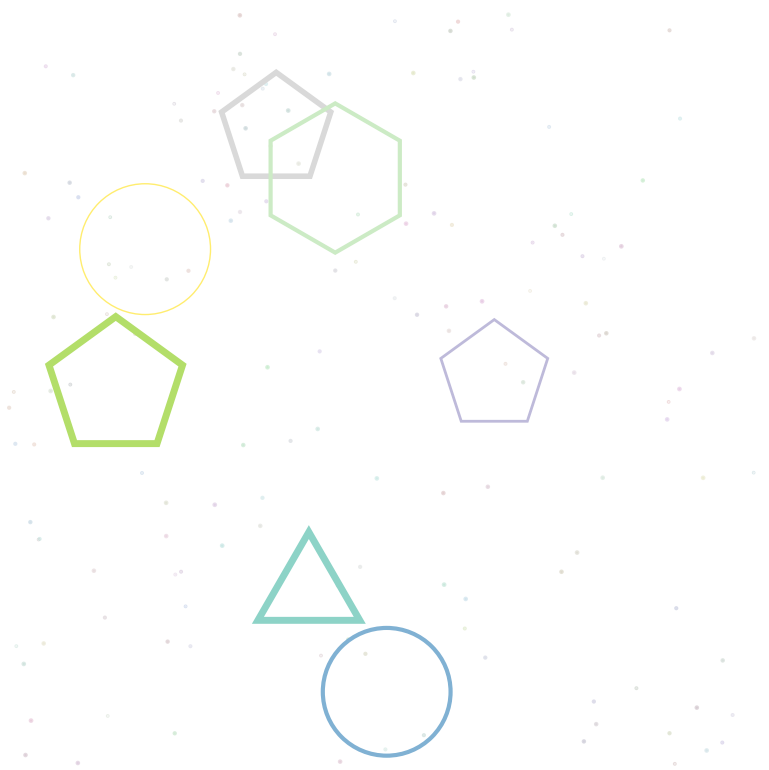[{"shape": "triangle", "thickness": 2.5, "radius": 0.38, "center": [0.401, 0.233]}, {"shape": "pentagon", "thickness": 1, "radius": 0.36, "center": [0.642, 0.512]}, {"shape": "circle", "thickness": 1.5, "radius": 0.41, "center": [0.502, 0.102]}, {"shape": "pentagon", "thickness": 2.5, "radius": 0.46, "center": [0.15, 0.498]}, {"shape": "pentagon", "thickness": 2, "radius": 0.37, "center": [0.359, 0.831]}, {"shape": "hexagon", "thickness": 1.5, "radius": 0.48, "center": [0.435, 0.769]}, {"shape": "circle", "thickness": 0.5, "radius": 0.42, "center": [0.188, 0.676]}]